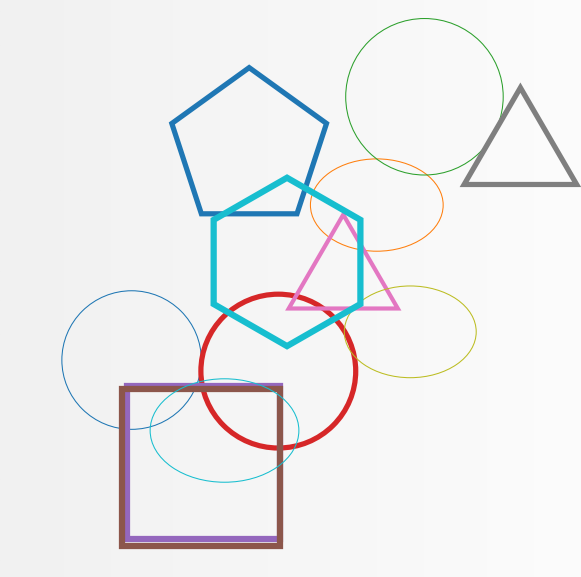[{"shape": "pentagon", "thickness": 2.5, "radius": 0.7, "center": [0.429, 0.742]}, {"shape": "circle", "thickness": 0.5, "radius": 0.6, "center": [0.226, 0.376]}, {"shape": "oval", "thickness": 0.5, "radius": 0.57, "center": [0.648, 0.644]}, {"shape": "circle", "thickness": 0.5, "radius": 0.68, "center": [0.73, 0.832]}, {"shape": "circle", "thickness": 2.5, "radius": 0.67, "center": [0.479, 0.357]}, {"shape": "square", "thickness": 3, "radius": 0.66, "center": [0.35, 0.198]}, {"shape": "square", "thickness": 3, "radius": 0.68, "center": [0.346, 0.189]}, {"shape": "triangle", "thickness": 2, "radius": 0.54, "center": [0.591, 0.519]}, {"shape": "triangle", "thickness": 2.5, "radius": 0.56, "center": [0.895, 0.736]}, {"shape": "oval", "thickness": 0.5, "radius": 0.57, "center": [0.706, 0.425]}, {"shape": "hexagon", "thickness": 3, "radius": 0.73, "center": [0.494, 0.546]}, {"shape": "oval", "thickness": 0.5, "radius": 0.64, "center": [0.386, 0.254]}]